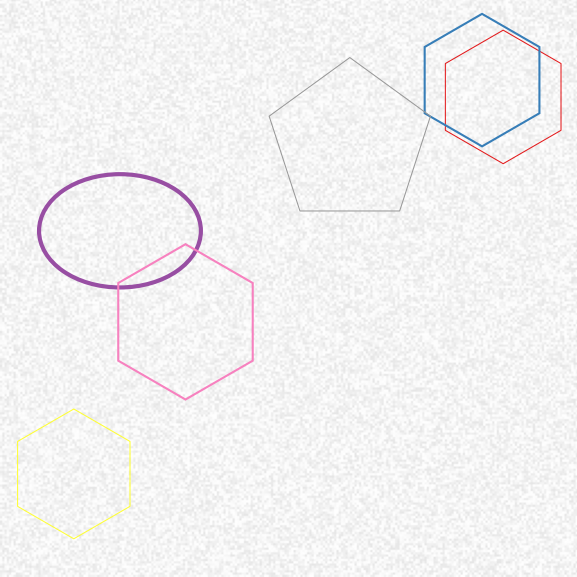[{"shape": "hexagon", "thickness": 0.5, "radius": 0.58, "center": [0.871, 0.831]}, {"shape": "hexagon", "thickness": 1, "radius": 0.57, "center": [0.835, 0.86]}, {"shape": "oval", "thickness": 2, "radius": 0.7, "center": [0.208, 0.599]}, {"shape": "hexagon", "thickness": 0.5, "radius": 0.56, "center": [0.128, 0.179]}, {"shape": "hexagon", "thickness": 1, "radius": 0.67, "center": [0.321, 0.442]}, {"shape": "pentagon", "thickness": 0.5, "radius": 0.73, "center": [0.606, 0.753]}]